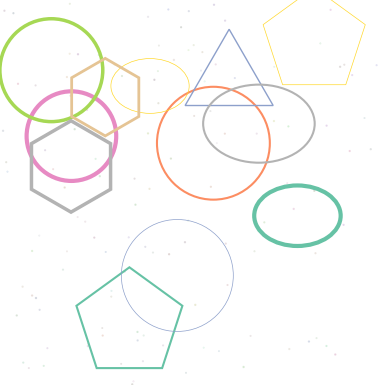[{"shape": "pentagon", "thickness": 1.5, "radius": 0.72, "center": [0.336, 0.161]}, {"shape": "oval", "thickness": 3, "radius": 0.56, "center": [0.773, 0.44]}, {"shape": "circle", "thickness": 1.5, "radius": 0.73, "center": [0.554, 0.628]}, {"shape": "circle", "thickness": 0.5, "radius": 0.73, "center": [0.461, 0.284]}, {"shape": "triangle", "thickness": 1, "radius": 0.66, "center": [0.595, 0.792]}, {"shape": "circle", "thickness": 3, "radius": 0.58, "center": [0.185, 0.646]}, {"shape": "circle", "thickness": 2.5, "radius": 0.67, "center": [0.133, 0.818]}, {"shape": "pentagon", "thickness": 0.5, "radius": 0.7, "center": [0.816, 0.893]}, {"shape": "oval", "thickness": 0.5, "radius": 0.51, "center": [0.39, 0.777]}, {"shape": "hexagon", "thickness": 2, "radius": 0.5, "center": [0.273, 0.748]}, {"shape": "oval", "thickness": 1.5, "radius": 0.72, "center": [0.673, 0.679]}, {"shape": "hexagon", "thickness": 2.5, "radius": 0.59, "center": [0.184, 0.568]}]